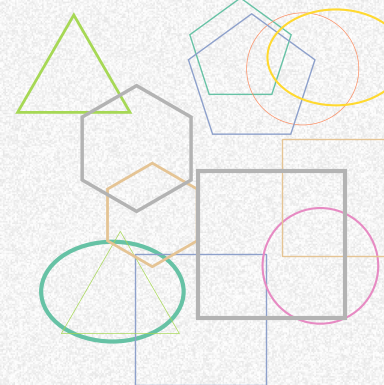[{"shape": "oval", "thickness": 3, "radius": 0.93, "center": [0.292, 0.243]}, {"shape": "pentagon", "thickness": 1, "radius": 0.69, "center": [0.625, 0.867]}, {"shape": "circle", "thickness": 0.5, "radius": 0.73, "center": [0.786, 0.821]}, {"shape": "pentagon", "thickness": 1, "radius": 0.86, "center": [0.654, 0.791]}, {"shape": "square", "thickness": 1, "radius": 0.85, "center": [0.52, 0.171]}, {"shape": "circle", "thickness": 1.5, "radius": 0.75, "center": [0.832, 0.309]}, {"shape": "triangle", "thickness": 2, "radius": 0.84, "center": [0.192, 0.792]}, {"shape": "triangle", "thickness": 0.5, "radius": 0.89, "center": [0.313, 0.222]}, {"shape": "oval", "thickness": 1.5, "radius": 0.89, "center": [0.873, 0.851]}, {"shape": "hexagon", "thickness": 2, "radius": 0.67, "center": [0.396, 0.442]}, {"shape": "square", "thickness": 1, "radius": 0.76, "center": [0.883, 0.487]}, {"shape": "square", "thickness": 3, "radius": 0.96, "center": [0.704, 0.365]}, {"shape": "hexagon", "thickness": 2.5, "radius": 0.82, "center": [0.355, 0.614]}]